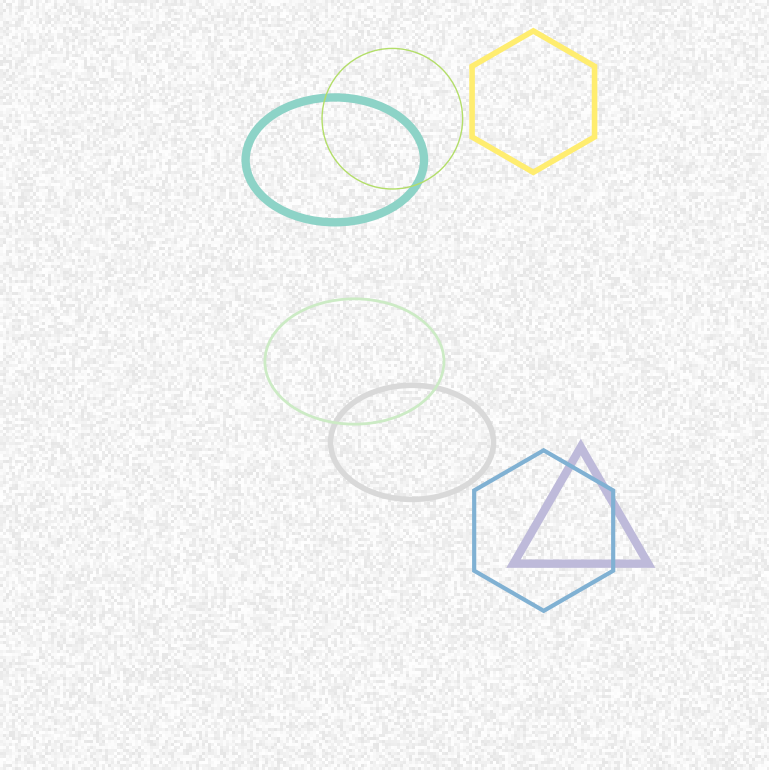[{"shape": "oval", "thickness": 3, "radius": 0.58, "center": [0.435, 0.792]}, {"shape": "triangle", "thickness": 3, "radius": 0.5, "center": [0.754, 0.318]}, {"shape": "hexagon", "thickness": 1.5, "radius": 0.52, "center": [0.706, 0.311]}, {"shape": "circle", "thickness": 0.5, "radius": 0.46, "center": [0.51, 0.846]}, {"shape": "oval", "thickness": 2, "radius": 0.53, "center": [0.535, 0.426]}, {"shape": "oval", "thickness": 1, "radius": 0.58, "center": [0.46, 0.531]}, {"shape": "hexagon", "thickness": 2, "radius": 0.46, "center": [0.693, 0.868]}]